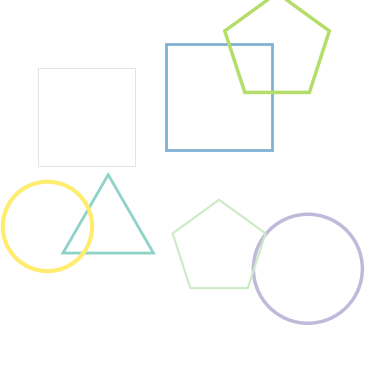[{"shape": "triangle", "thickness": 2, "radius": 0.68, "center": [0.281, 0.411]}, {"shape": "circle", "thickness": 2.5, "radius": 0.71, "center": [0.8, 0.302]}, {"shape": "square", "thickness": 2, "radius": 0.69, "center": [0.569, 0.748]}, {"shape": "pentagon", "thickness": 2.5, "radius": 0.71, "center": [0.72, 0.875]}, {"shape": "square", "thickness": 0.5, "radius": 0.63, "center": [0.224, 0.696]}, {"shape": "pentagon", "thickness": 1.5, "radius": 0.63, "center": [0.569, 0.354]}, {"shape": "circle", "thickness": 3, "radius": 0.58, "center": [0.123, 0.412]}]